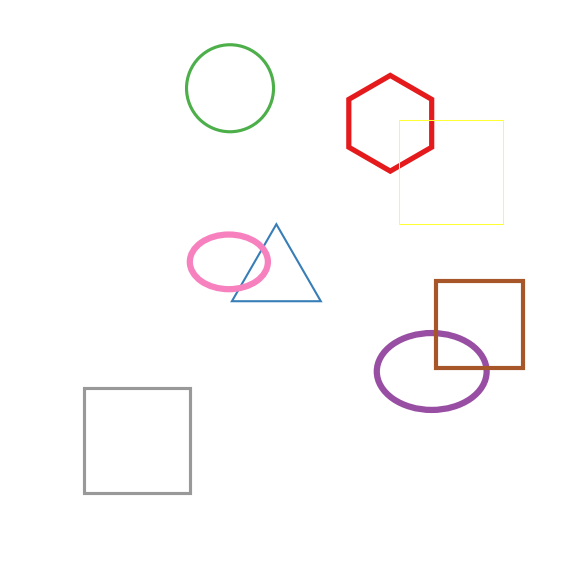[{"shape": "hexagon", "thickness": 2.5, "radius": 0.41, "center": [0.676, 0.786]}, {"shape": "triangle", "thickness": 1, "radius": 0.44, "center": [0.479, 0.522]}, {"shape": "circle", "thickness": 1.5, "radius": 0.38, "center": [0.398, 0.846]}, {"shape": "oval", "thickness": 3, "radius": 0.48, "center": [0.748, 0.356]}, {"shape": "square", "thickness": 0.5, "radius": 0.45, "center": [0.781, 0.701]}, {"shape": "square", "thickness": 2, "radius": 0.38, "center": [0.831, 0.437]}, {"shape": "oval", "thickness": 3, "radius": 0.34, "center": [0.396, 0.546]}, {"shape": "square", "thickness": 1.5, "radius": 0.46, "center": [0.237, 0.237]}]